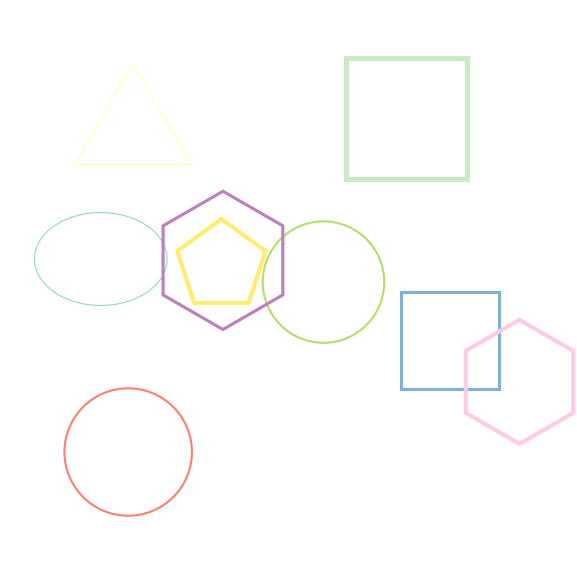[{"shape": "oval", "thickness": 0.5, "radius": 0.57, "center": [0.174, 0.551]}, {"shape": "triangle", "thickness": 0.5, "radius": 0.58, "center": [0.23, 0.772]}, {"shape": "circle", "thickness": 1, "radius": 0.55, "center": [0.222, 0.216]}, {"shape": "square", "thickness": 1.5, "radius": 0.42, "center": [0.779, 0.41]}, {"shape": "circle", "thickness": 1, "radius": 0.53, "center": [0.56, 0.511]}, {"shape": "hexagon", "thickness": 2, "radius": 0.54, "center": [0.9, 0.338]}, {"shape": "hexagon", "thickness": 1.5, "radius": 0.6, "center": [0.386, 0.548]}, {"shape": "square", "thickness": 2.5, "radius": 0.52, "center": [0.704, 0.794]}, {"shape": "pentagon", "thickness": 2, "radius": 0.4, "center": [0.383, 0.539]}]